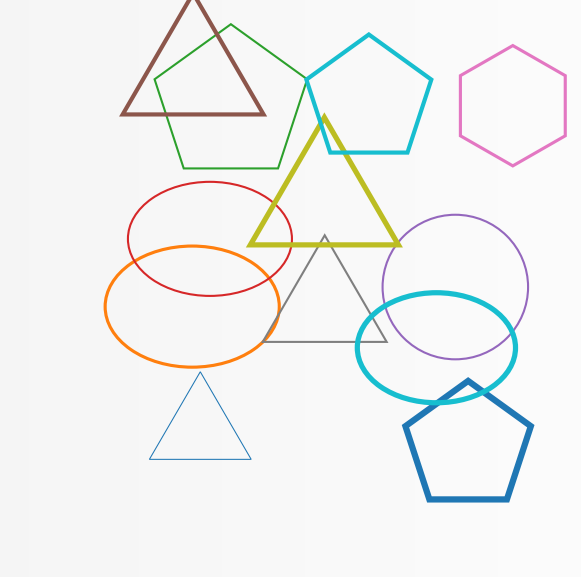[{"shape": "triangle", "thickness": 0.5, "radius": 0.51, "center": [0.345, 0.254]}, {"shape": "pentagon", "thickness": 3, "radius": 0.57, "center": [0.805, 0.226]}, {"shape": "oval", "thickness": 1.5, "radius": 0.75, "center": [0.331, 0.468]}, {"shape": "pentagon", "thickness": 1, "radius": 0.69, "center": [0.397, 0.819]}, {"shape": "oval", "thickness": 1, "radius": 0.71, "center": [0.361, 0.586]}, {"shape": "circle", "thickness": 1, "radius": 0.63, "center": [0.783, 0.502]}, {"shape": "triangle", "thickness": 2, "radius": 0.7, "center": [0.332, 0.871]}, {"shape": "hexagon", "thickness": 1.5, "radius": 0.52, "center": [0.882, 0.816]}, {"shape": "triangle", "thickness": 1, "radius": 0.62, "center": [0.559, 0.469]}, {"shape": "triangle", "thickness": 2.5, "radius": 0.74, "center": [0.558, 0.649]}, {"shape": "oval", "thickness": 2.5, "radius": 0.68, "center": [0.751, 0.397]}, {"shape": "pentagon", "thickness": 2, "radius": 0.57, "center": [0.635, 0.826]}]